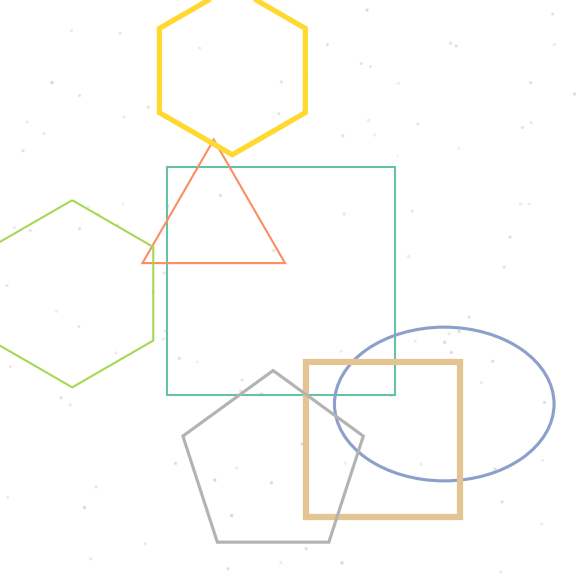[{"shape": "square", "thickness": 1, "radius": 0.99, "center": [0.486, 0.512]}, {"shape": "triangle", "thickness": 1, "radius": 0.71, "center": [0.37, 0.615]}, {"shape": "oval", "thickness": 1.5, "radius": 0.95, "center": [0.769, 0.3]}, {"shape": "hexagon", "thickness": 1, "radius": 0.81, "center": [0.125, 0.49]}, {"shape": "hexagon", "thickness": 2.5, "radius": 0.73, "center": [0.402, 0.877]}, {"shape": "square", "thickness": 3, "radius": 0.67, "center": [0.663, 0.239]}, {"shape": "pentagon", "thickness": 1.5, "radius": 0.82, "center": [0.473, 0.193]}]